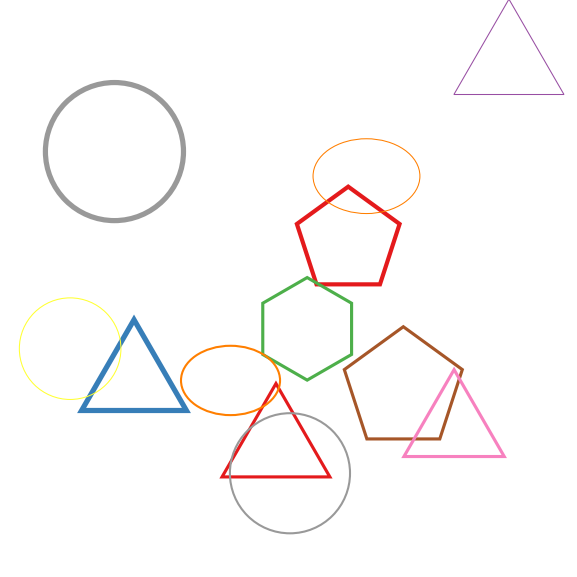[{"shape": "pentagon", "thickness": 2, "radius": 0.47, "center": [0.603, 0.582]}, {"shape": "triangle", "thickness": 1.5, "radius": 0.54, "center": [0.478, 0.227]}, {"shape": "triangle", "thickness": 2.5, "radius": 0.52, "center": [0.232, 0.341]}, {"shape": "hexagon", "thickness": 1.5, "radius": 0.44, "center": [0.532, 0.43]}, {"shape": "triangle", "thickness": 0.5, "radius": 0.55, "center": [0.881, 0.891]}, {"shape": "oval", "thickness": 1, "radius": 0.43, "center": [0.399, 0.34]}, {"shape": "oval", "thickness": 0.5, "radius": 0.46, "center": [0.635, 0.694]}, {"shape": "circle", "thickness": 0.5, "radius": 0.44, "center": [0.121, 0.395]}, {"shape": "pentagon", "thickness": 1.5, "radius": 0.54, "center": [0.698, 0.326]}, {"shape": "triangle", "thickness": 1.5, "radius": 0.5, "center": [0.786, 0.259]}, {"shape": "circle", "thickness": 2.5, "radius": 0.6, "center": [0.198, 0.737]}, {"shape": "circle", "thickness": 1, "radius": 0.52, "center": [0.502, 0.18]}]